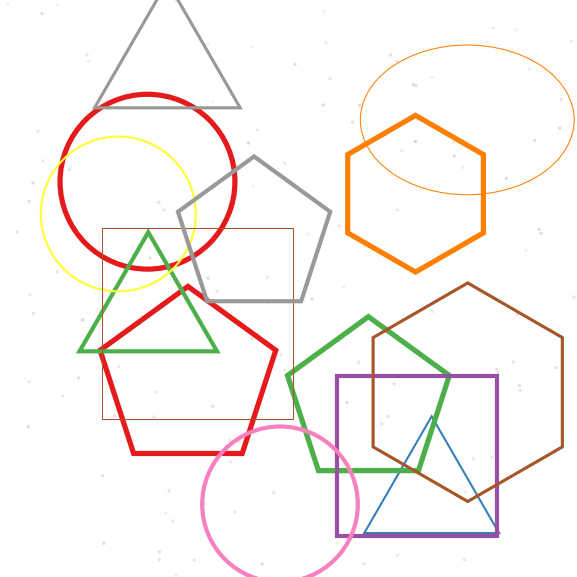[{"shape": "pentagon", "thickness": 2.5, "radius": 0.8, "center": [0.325, 0.343]}, {"shape": "circle", "thickness": 2.5, "radius": 0.76, "center": [0.255, 0.685]}, {"shape": "triangle", "thickness": 1, "radius": 0.67, "center": [0.747, 0.143]}, {"shape": "pentagon", "thickness": 2.5, "radius": 0.74, "center": [0.638, 0.303]}, {"shape": "triangle", "thickness": 2, "radius": 0.69, "center": [0.257, 0.459]}, {"shape": "square", "thickness": 2, "radius": 0.69, "center": [0.722, 0.209]}, {"shape": "hexagon", "thickness": 2.5, "radius": 0.68, "center": [0.72, 0.664]}, {"shape": "oval", "thickness": 0.5, "radius": 0.93, "center": [0.809, 0.792]}, {"shape": "circle", "thickness": 1, "radius": 0.67, "center": [0.205, 0.629]}, {"shape": "square", "thickness": 0.5, "radius": 0.83, "center": [0.343, 0.439]}, {"shape": "hexagon", "thickness": 1.5, "radius": 0.95, "center": [0.81, 0.32]}, {"shape": "circle", "thickness": 2, "radius": 0.67, "center": [0.485, 0.126]}, {"shape": "triangle", "thickness": 1.5, "radius": 0.73, "center": [0.29, 0.885]}, {"shape": "pentagon", "thickness": 2, "radius": 0.69, "center": [0.44, 0.59]}]